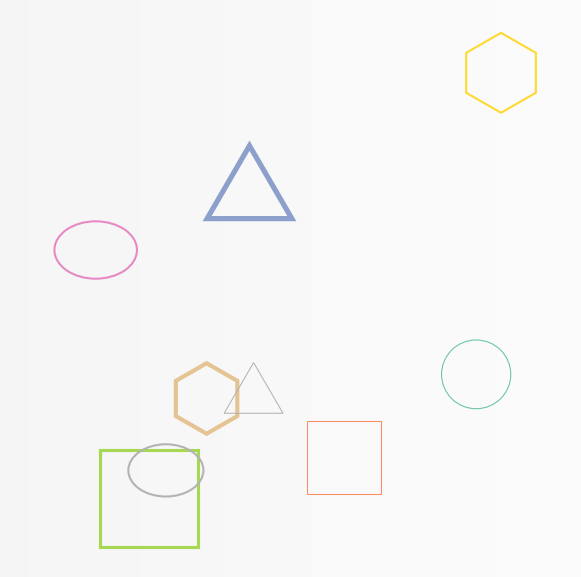[{"shape": "circle", "thickness": 0.5, "radius": 0.3, "center": [0.819, 0.351]}, {"shape": "square", "thickness": 0.5, "radius": 0.32, "center": [0.592, 0.207]}, {"shape": "triangle", "thickness": 2.5, "radius": 0.42, "center": [0.429, 0.663]}, {"shape": "oval", "thickness": 1, "radius": 0.35, "center": [0.165, 0.566]}, {"shape": "square", "thickness": 1.5, "radius": 0.42, "center": [0.256, 0.136]}, {"shape": "hexagon", "thickness": 1, "radius": 0.35, "center": [0.862, 0.873]}, {"shape": "hexagon", "thickness": 2, "radius": 0.31, "center": [0.355, 0.309]}, {"shape": "oval", "thickness": 1, "radius": 0.32, "center": [0.285, 0.185]}, {"shape": "triangle", "thickness": 0.5, "radius": 0.29, "center": [0.436, 0.313]}]